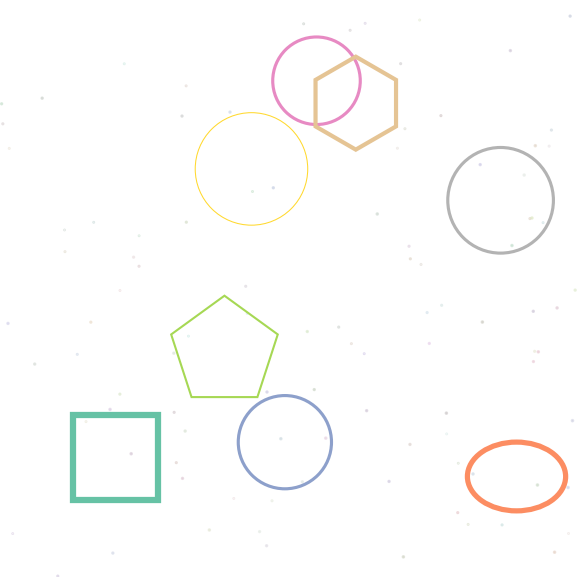[{"shape": "square", "thickness": 3, "radius": 0.37, "center": [0.2, 0.207]}, {"shape": "oval", "thickness": 2.5, "radius": 0.43, "center": [0.894, 0.174]}, {"shape": "circle", "thickness": 1.5, "radius": 0.4, "center": [0.493, 0.233]}, {"shape": "circle", "thickness": 1.5, "radius": 0.38, "center": [0.548, 0.859]}, {"shape": "pentagon", "thickness": 1, "radius": 0.49, "center": [0.389, 0.39]}, {"shape": "circle", "thickness": 0.5, "radius": 0.49, "center": [0.435, 0.707]}, {"shape": "hexagon", "thickness": 2, "radius": 0.4, "center": [0.616, 0.821]}, {"shape": "circle", "thickness": 1.5, "radius": 0.46, "center": [0.867, 0.652]}]